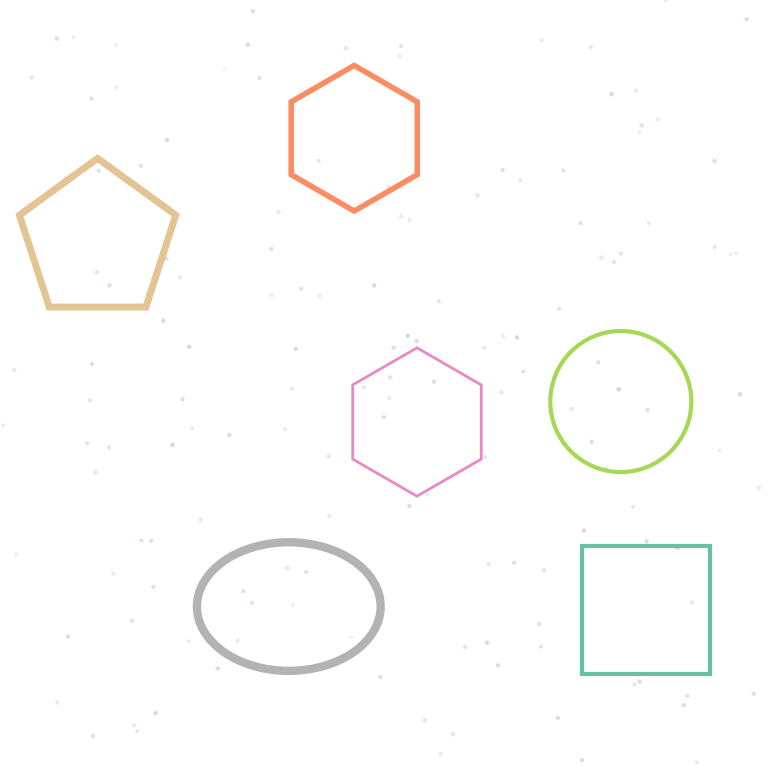[{"shape": "square", "thickness": 1.5, "radius": 0.42, "center": [0.838, 0.208]}, {"shape": "hexagon", "thickness": 2, "radius": 0.47, "center": [0.46, 0.82]}, {"shape": "hexagon", "thickness": 1, "radius": 0.48, "center": [0.542, 0.452]}, {"shape": "circle", "thickness": 1.5, "radius": 0.46, "center": [0.806, 0.479]}, {"shape": "pentagon", "thickness": 2.5, "radius": 0.53, "center": [0.127, 0.688]}, {"shape": "oval", "thickness": 3, "radius": 0.6, "center": [0.375, 0.212]}]